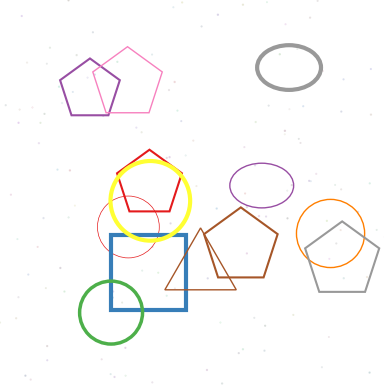[{"shape": "pentagon", "thickness": 1.5, "radius": 0.44, "center": [0.388, 0.523]}, {"shape": "circle", "thickness": 0.5, "radius": 0.4, "center": [0.333, 0.41]}, {"shape": "square", "thickness": 3, "radius": 0.49, "center": [0.386, 0.293]}, {"shape": "circle", "thickness": 2.5, "radius": 0.41, "center": [0.289, 0.188]}, {"shape": "oval", "thickness": 1, "radius": 0.41, "center": [0.68, 0.518]}, {"shape": "pentagon", "thickness": 1.5, "radius": 0.41, "center": [0.234, 0.767]}, {"shape": "circle", "thickness": 1, "radius": 0.44, "center": [0.859, 0.394]}, {"shape": "circle", "thickness": 3, "radius": 0.52, "center": [0.39, 0.478]}, {"shape": "pentagon", "thickness": 1.5, "radius": 0.5, "center": [0.626, 0.361]}, {"shape": "triangle", "thickness": 1, "radius": 0.54, "center": [0.521, 0.301]}, {"shape": "pentagon", "thickness": 1, "radius": 0.47, "center": [0.331, 0.784]}, {"shape": "oval", "thickness": 3, "radius": 0.41, "center": [0.751, 0.825]}, {"shape": "pentagon", "thickness": 1.5, "radius": 0.51, "center": [0.889, 0.324]}]